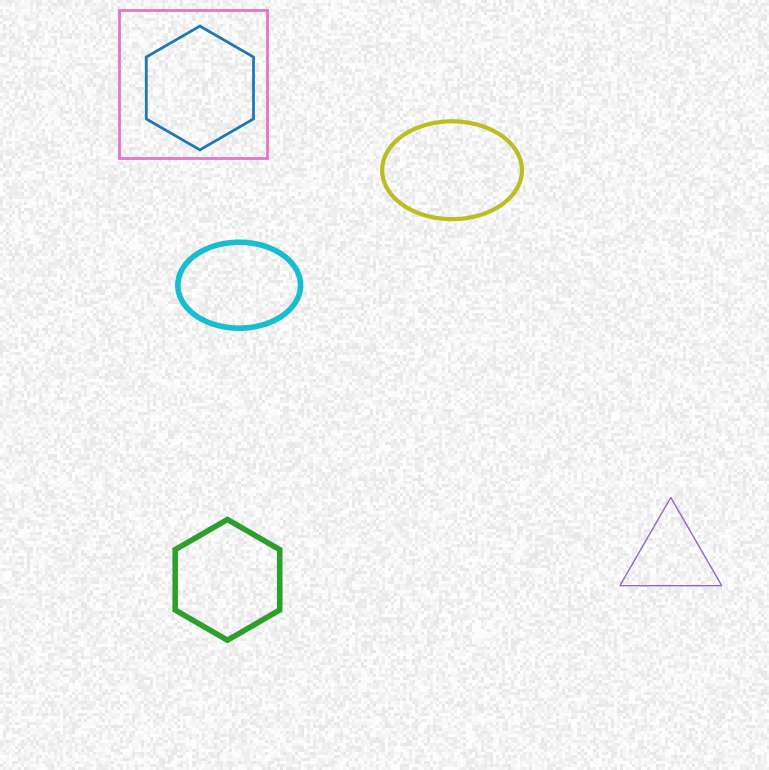[{"shape": "hexagon", "thickness": 1, "radius": 0.4, "center": [0.26, 0.886]}, {"shape": "hexagon", "thickness": 2, "radius": 0.39, "center": [0.295, 0.247]}, {"shape": "triangle", "thickness": 0.5, "radius": 0.38, "center": [0.871, 0.278]}, {"shape": "square", "thickness": 1, "radius": 0.48, "center": [0.251, 0.891]}, {"shape": "oval", "thickness": 1.5, "radius": 0.45, "center": [0.587, 0.779]}, {"shape": "oval", "thickness": 2, "radius": 0.4, "center": [0.311, 0.63]}]